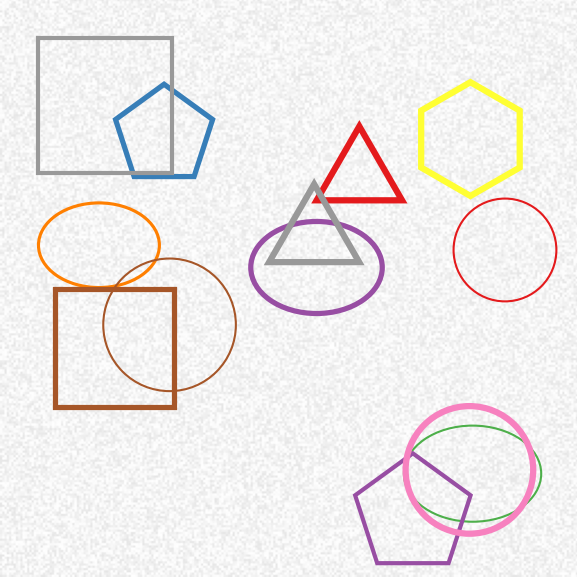[{"shape": "circle", "thickness": 1, "radius": 0.45, "center": [0.874, 0.566]}, {"shape": "triangle", "thickness": 3, "radius": 0.43, "center": [0.622, 0.695]}, {"shape": "pentagon", "thickness": 2.5, "radius": 0.44, "center": [0.284, 0.765]}, {"shape": "oval", "thickness": 1, "radius": 0.59, "center": [0.818, 0.179]}, {"shape": "oval", "thickness": 2.5, "radius": 0.57, "center": [0.548, 0.536]}, {"shape": "pentagon", "thickness": 2, "radius": 0.53, "center": [0.715, 0.109]}, {"shape": "oval", "thickness": 1.5, "radius": 0.52, "center": [0.171, 0.574]}, {"shape": "hexagon", "thickness": 3, "radius": 0.49, "center": [0.815, 0.758]}, {"shape": "circle", "thickness": 1, "radius": 0.57, "center": [0.294, 0.437]}, {"shape": "square", "thickness": 2.5, "radius": 0.51, "center": [0.198, 0.396]}, {"shape": "circle", "thickness": 3, "radius": 0.55, "center": [0.813, 0.185]}, {"shape": "triangle", "thickness": 3, "radius": 0.45, "center": [0.544, 0.59]}, {"shape": "square", "thickness": 2, "radius": 0.58, "center": [0.182, 0.816]}]